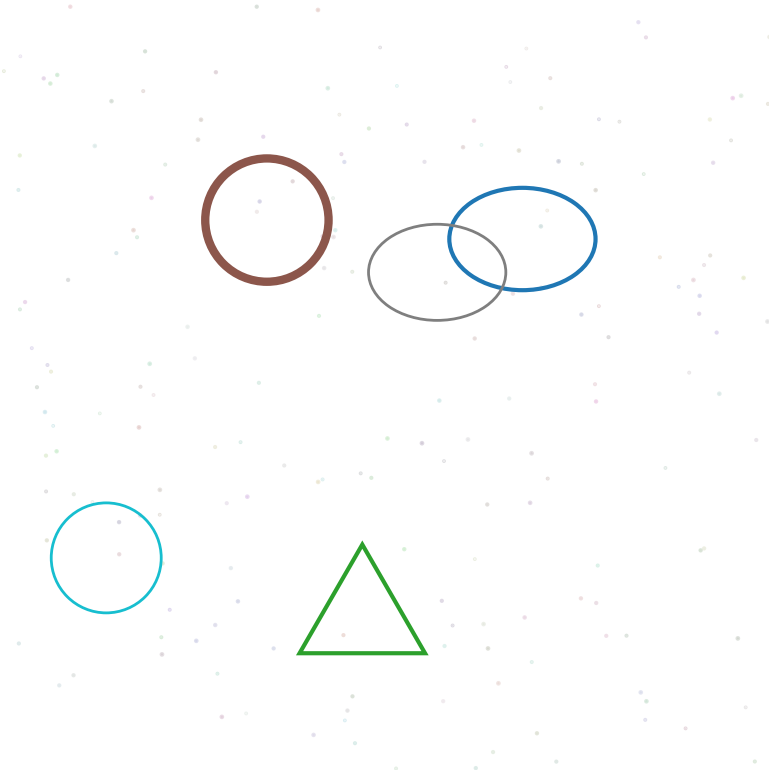[{"shape": "oval", "thickness": 1.5, "radius": 0.47, "center": [0.678, 0.69]}, {"shape": "triangle", "thickness": 1.5, "radius": 0.47, "center": [0.471, 0.199]}, {"shape": "circle", "thickness": 3, "radius": 0.4, "center": [0.347, 0.714]}, {"shape": "oval", "thickness": 1, "radius": 0.45, "center": [0.568, 0.646]}, {"shape": "circle", "thickness": 1, "radius": 0.36, "center": [0.138, 0.275]}]